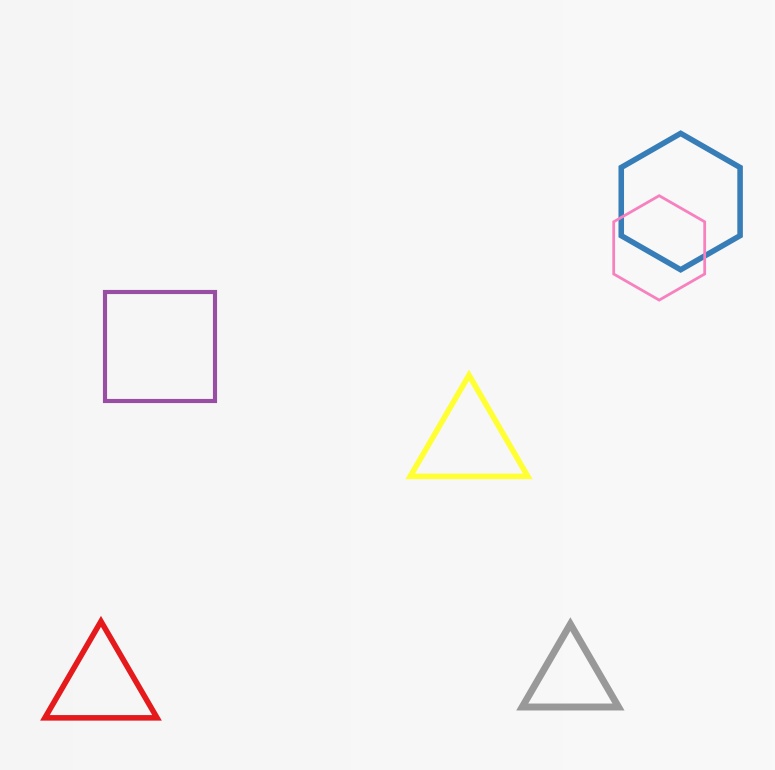[{"shape": "triangle", "thickness": 2, "radius": 0.42, "center": [0.13, 0.109]}, {"shape": "hexagon", "thickness": 2, "radius": 0.44, "center": [0.878, 0.738]}, {"shape": "square", "thickness": 1.5, "radius": 0.35, "center": [0.207, 0.55]}, {"shape": "triangle", "thickness": 2, "radius": 0.44, "center": [0.605, 0.425]}, {"shape": "hexagon", "thickness": 1, "radius": 0.34, "center": [0.851, 0.678]}, {"shape": "triangle", "thickness": 2.5, "radius": 0.36, "center": [0.736, 0.118]}]